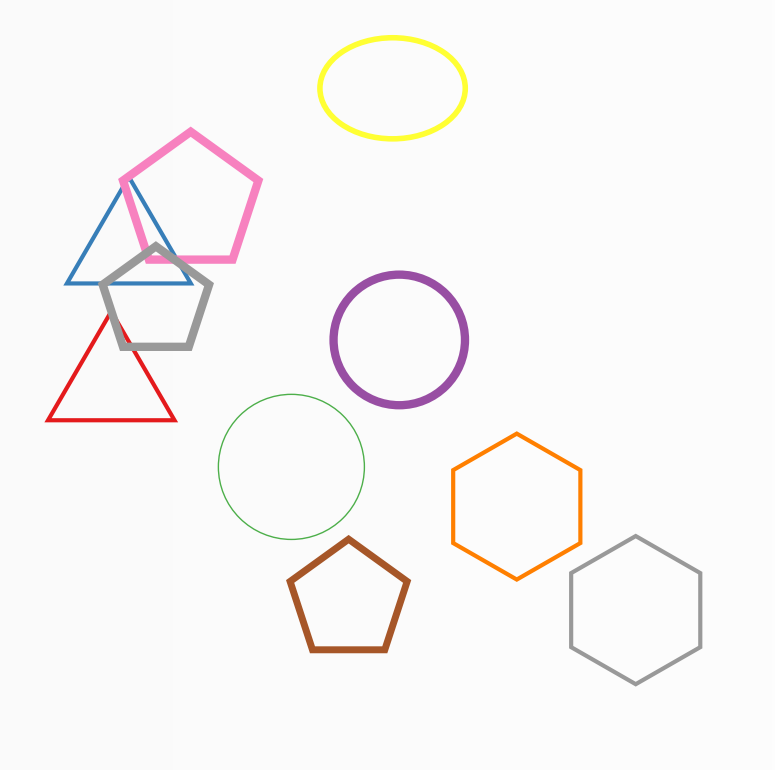[{"shape": "triangle", "thickness": 1.5, "radius": 0.47, "center": [0.144, 0.501]}, {"shape": "triangle", "thickness": 1.5, "radius": 0.46, "center": [0.166, 0.678]}, {"shape": "circle", "thickness": 0.5, "radius": 0.47, "center": [0.376, 0.394]}, {"shape": "circle", "thickness": 3, "radius": 0.42, "center": [0.515, 0.559]}, {"shape": "hexagon", "thickness": 1.5, "radius": 0.47, "center": [0.667, 0.342]}, {"shape": "oval", "thickness": 2, "radius": 0.47, "center": [0.507, 0.885]}, {"shape": "pentagon", "thickness": 2.5, "radius": 0.4, "center": [0.45, 0.22]}, {"shape": "pentagon", "thickness": 3, "radius": 0.46, "center": [0.246, 0.737]}, {"shape": "hexagon", "thickness": 1.5, "radius": 0.48, "center": [0.82, 0.208]}, {"shape": "pentagon", "thickness": 3, "radius": 0.36, "center": [0.201, 0.608]}]